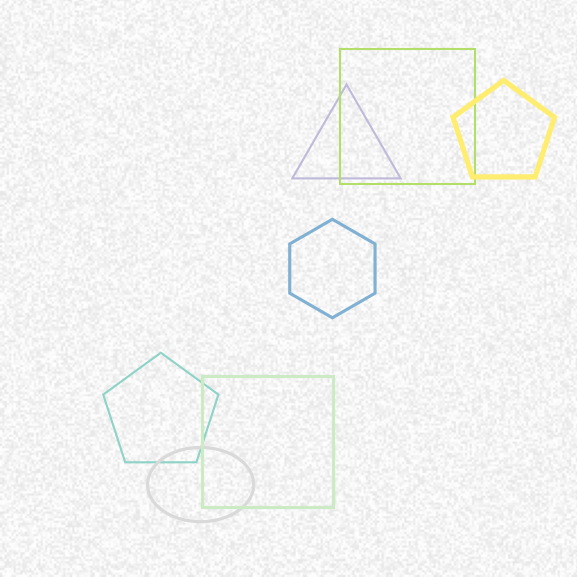[{"shape": "pentagon", "thickness": 1, "radius": 0.52, "center": [0.278, 0.283]}, {"shape": "triangle", "thickness": 1, "radius": 0.54, "center": [0.6, 0.744]}, {"shape": "hexagon", "thickness": 1.5, "radius": 0.43, "center": [0.576, 0.534]}, {"shape": "square", "thickness": 1, "radius": 0.58, "center": [0.705, 0.798]}, {"shape": "oval", "thickness": 1.5, "radius": 0.46, "center": [0.347, 0.16]}, {"shape": "square", "thickness": 1.5, "radius": 0.57, "center": [0.463, 0.235]}, {"shape": "pentagon", "thickness": 2.5, "radius": 0.46, "center": [0.872, 0.768]}]